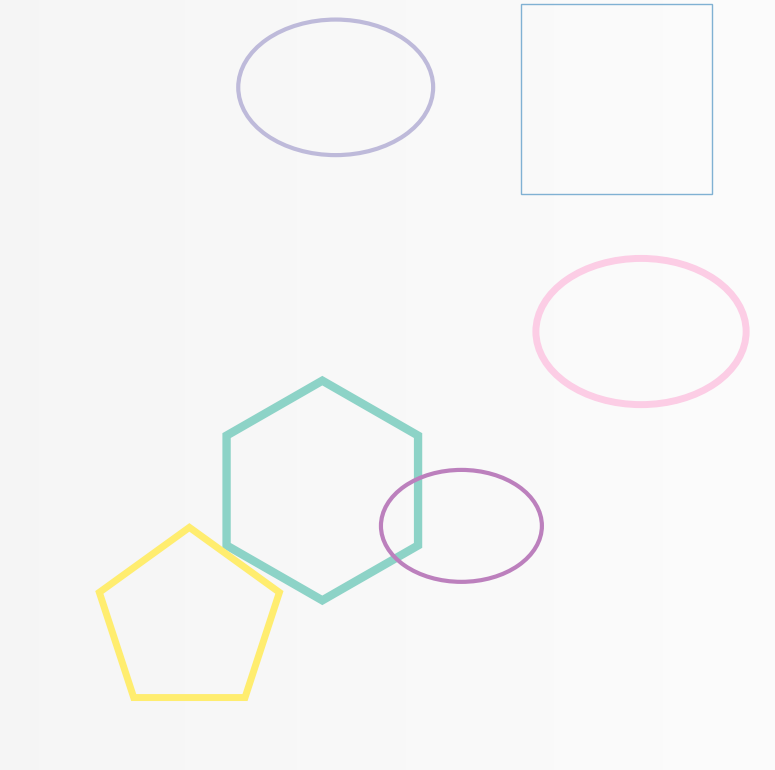[{"shape": "hexagon", "thickness": 3, "radius": 0.71, "center": [0.416, 0.363]}, {"shape": "oval", "thickness": 1.5, "radius": 0.63, "center": [0.433, 0.887]}, {"shape": "square", "thickness": 0.5, "radius": 0.62, "center": [0.796, 0.872]}, {"shape": "oval", "thickness": 2.5, "radius": 0.68, "center": [0.827, 0.569]}, {"shape": "oval", "thickness": 1.5, "radius": 0.52, "center": [0.595, 0.317]}, {"shape": "pentagon", "thickness": 2.5, "radius": 0.61, "center": [0.244, 0.193]}]